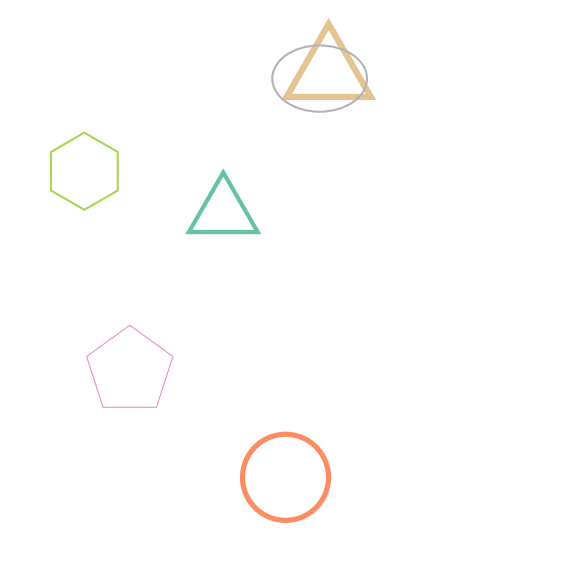[{"shape": "triangle", "thickness": 2, "radius": 0.34, "center": [0.387, 0.632]}, {"shape": "circle", "thickness": 2.5, "radius": 0.37, "center": [0.494, 0.173]}, {"shape": "pentagon", "thickness": 0.5, "radius": 0.39, "center": [0.225, 0.357]}, {"shape": "hexagon", "thickness": 1, "radius": 0.33, "center": [0.146, 0.703]}, {"shape": "triangle", "thickness": 3, "radius": 0.42, "center": [0.569, 0.873]}, {"shape": "oval", "thickness": 1, "radius": 0.41, "center": [0.553, 0.863]}]